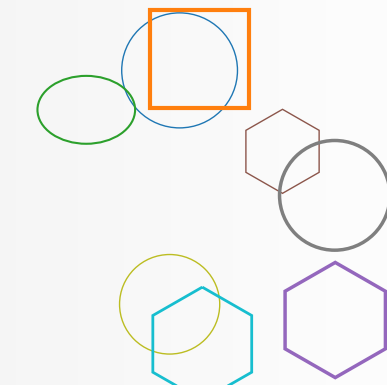[{"shape": "circle", "thickness": 1, "radius": 0.75, "center": [0.463, 0.817]}, {"shape": "square", "thickness": 3, "radius": 0.63, "center": [0.515, 0.847]}, {"shape": "oval", "thickness": 1.5, "radius": 0.63, "center": [0.223, 0.715]}, {"shape": "hexagon", "thickness": 2.5, "radius": 0.75, "center": [0.865, 0.169]}, {"shape": "hexagon", "thickness": 1, "radius": 0.55, "center": [0.729, 0.607]}, {"shape": "circle", "thickness": 2.5, "radius": 0.71, "center": [0.864, 0.493]}, {"shape": "circle", "thickness": 1, "radius": 0.65, "center": [0.438, 0.21]}, {"shape": "hexagon", "thickness": 2, "radius": 0.74, "center": [0.522, 0.107]}]